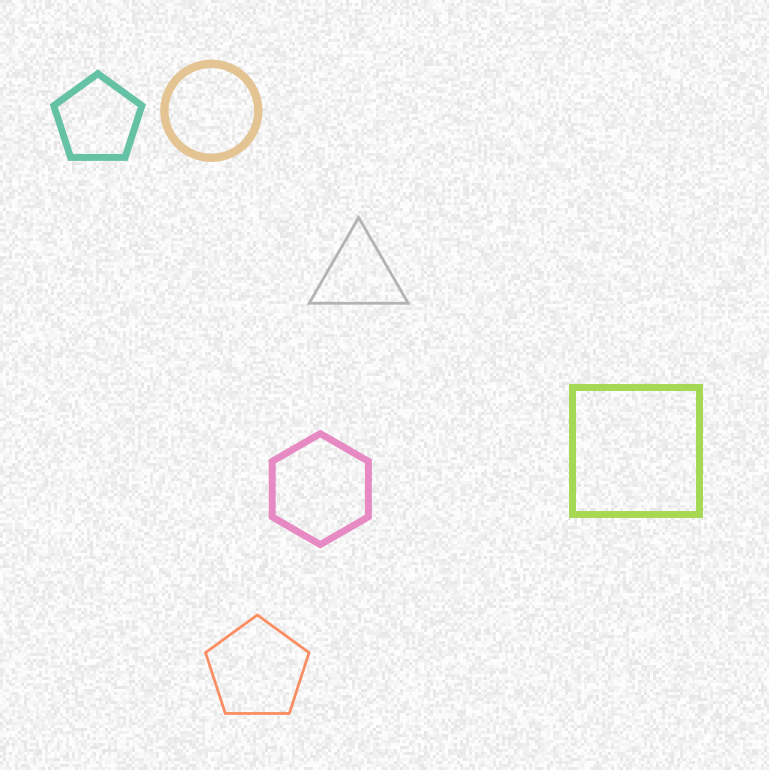[{"shape": "pentagon", "thickness": 2.5, "radius": 0.3, "center": [0.127, 0.844]}, {"shape": "pentagon", "thickness": 1, "radius": 0.35, "center": [0.334, 0.131]}, {"shape": "hexagon", "thickness": 2.5, "radius": 0.36, "center": [0.416, 0.365]}, {"shape": "square", "thickness": 2.5, "radius": 0.41, "center": [0.826, 0.415]}, {"shape": "circle", "thickness": 3, "radius": 0.3, "center": [0.274, 0.856]}, {"shape": "triangle", "thickness": 1, "radius": 0.37, "center": [0.466, 0.643]}]